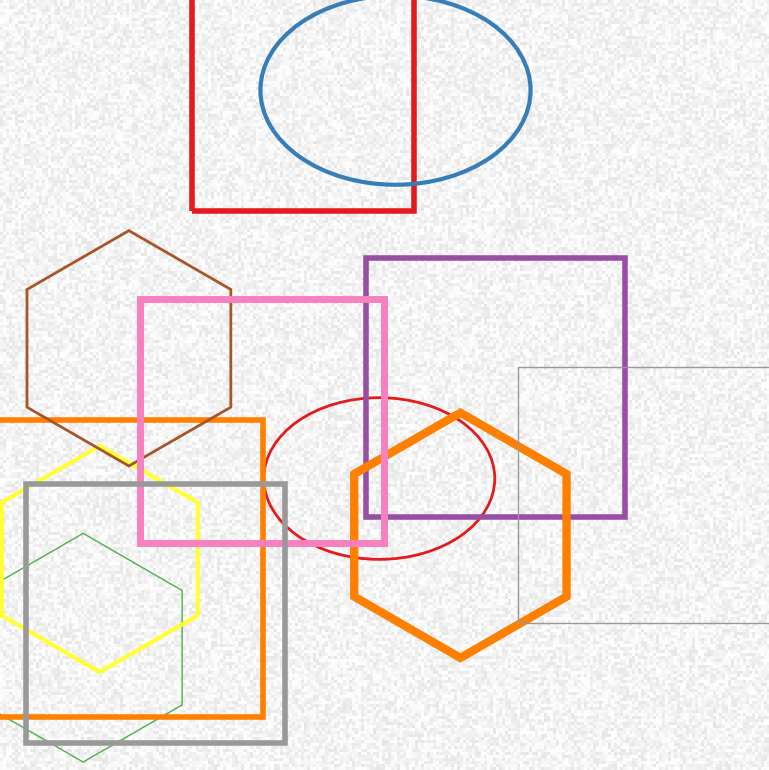[{"shape": "oval", "thickness": 1, "radius": 0.75, "center": [0.493, 0.379]}, {"shape": "square", "thickness": 2, "radius": 0.72, "center": [0.394, 0.87]}, {"shape": "oval", "thickness": 1.5, "radius": 0.88, "center": [0.514, 0.883]}, {"shape": "hexagon", "thickness": 0.5, "radius": 0.74, "center": [0.108, 0.159]}, {"shape": "square", "thickness": 2, "radius": 0.84, "center": [0.644, 0.497]}, {"shape": "hexagon", "thickness": 3, "radius": 0.8, "center": [0.598, 0.305]}, {"shape": "square", "thickness": 2, "radius": 0.96, "center": [0.149, 0.261]}, {"shape": "hexagon", "thickness": 1.5, "radius": 0.73, "center": [0.13, 0.274]}, {"shape": "hexagon", "thickness": 1, "radius": 0.76, "center": [0.167, 0.548]}, {"shape": "square", "thickness": 2.5, "radius": 0.79, "center": [0.34, 0.453]}, {"shape": "square", "thickness": 0.5, "radius": 0.83, "center": [0.839, 0.357]}, {"shape": "square", "thickness": 2, "radius": 0.84, "center": [0.202, 0.203]}]